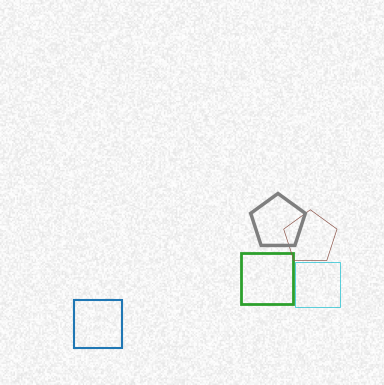[{"shape": "square", "thickness": 1.5, "radius": 0.31, "center": [0.254, 0.158]}, {"shape": "square", "thickness": 2, "radius": 0.34, "center": [0.693, 0.277]}, {"shape": "pentagon", "thickness": 0.5, "radius": 0.36, "center": [0.806, 0.382]}, {"shape": "pentagon", "thickness": 2.5, "radius": 0.37, "center": [0.722, 0.423]}, {"shape": "square", "thickness": 0.5, "radius": 0.29, "center": [0.825, 0.261]}]